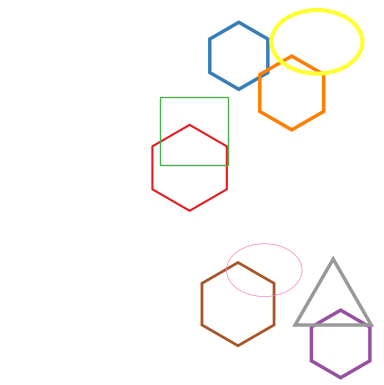[{"shape": "hexagon", "thickness": 1.5, "radius": 0.56, "center": [0.492, 0.564]}, {"shape": "hexagon", "thickness": 2.5, "radius": 0.44, "center": [0.62, 0.855]}, {"shape": "square", "thickness": 1, "radius": 0.45, "center": [0.503, 0.66]}, {"shape": "hexagon", "thickness": 2.5, "radius": 0.44, "center": [0.885, 0.107]}, {"shape": "hexagon", "thickness": 2.5, "radius": 0.48, "center": [0.758, 0.759]}, {"shape": "oval", "thickness": 3, "radius": 0.59, "center": [0.823, 0.891]}, {"shape": "hexagon", "thickness": 2, "radius": 0.54, "center": [0.618, 0.21]}, {"shape": "oval", "thickness": 0.5, "radius": 0.49, "center": [0.686, 0.298]}, {"shape": "triangle", "thickness": 2.5, "radius": 0.57, "center": [0.865, 0.213]}]